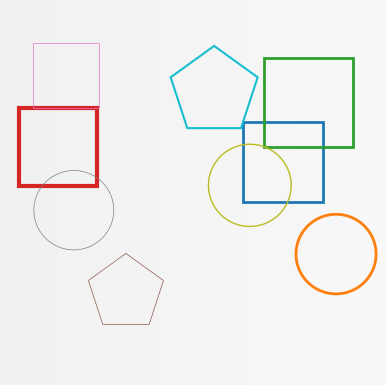[{"shape": "square", "thickness": 2, "radius": 0.52, "center": [0.731, 0.579]}, {"shape": "circle", "thickness": 2, "radius": 0.52, "center": [0.867, 0.34]}, {"shape": "square", "thickness": 2, "radius": 0.57, "center": [0.797, 0.733]}, {"shape": "square", "thickness": 3, "radius": 0.51, "center": [0.15, 0.617]}, {"shape": "pentagon", "thickness": 0.5, "radius": 0.51, "center": [0.325, 0.24]}, {"shape": "square", "thickness": 0.5, "radius": 0.42, "center": [0.17, 0.804]}, {"shape": "circle", "thickness": 0.5, "radius": 0.52, "center": [0.191, 0.454]}, {"shape": "circle", "thickness": 1, "radius": 0.53, "center": [0.645, 0.519]}, {"shape": "pentagon", "thickness": 1.5, "radius": 0.59, "center": [0.553, 0.763]}]